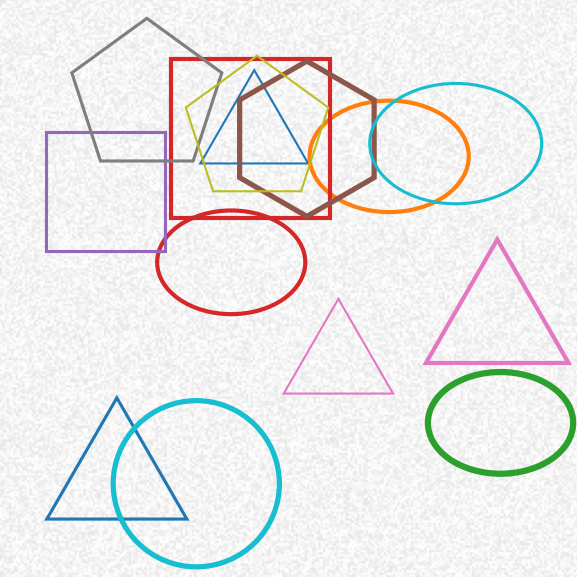[{"shape": "triangle", "thickness": 1, "radius": 0.54, "center": [0.44, 0.77]}, {"shape": "triangle", "thickness": 1.5, "radius": 0.7, "center": [0.202, 0.17]}, {"shape": "oval", "thickness": 2, "radius": 0.69, "center": [0.674, 0.728]}, {"shape": "oval", "thickness": 3, "radius": 0.63, "center": [0.867, 0.267]}, {"shape": "square", "thickness": 2, "radius": 0.69, "center": [0.434, 0.759]}, {"shape": "oval", "thickness": 2, "radius": 0.64, "center": [0.4, 0.545]}, {"shape": "square", "thickness": 1.5, "radius": 0.52, "center": [0.182, 0.667]}, {"shape": "hexagon", "thickness": 2.5, "radius": 0.67, "center": [0.531, 0.759]}, {"shape": "triangle", "thickness": 1, "radius": 0.55, "center": [0.586, 0.372]}, {"shape": "triangle", "thickness": 2, "radius": 0.71, "center": [0.861, 0.442]}, {"shape": "pentagon", "thickness": 1.5, "radius": 0.68, "center": [0.254, 0.831]}, {"shape": "pentagon", "thickness": 1, "radius": 0.65, "center": [0.445, 0.773]}, {"shape": "circle", "thickness": 2.5, "radius": 0.72, "center": [0.34, 0.161]}, {"shape": "oval", "thickness": 1.5, "radius": 0.74, "center": [0.789, 0.75]}]